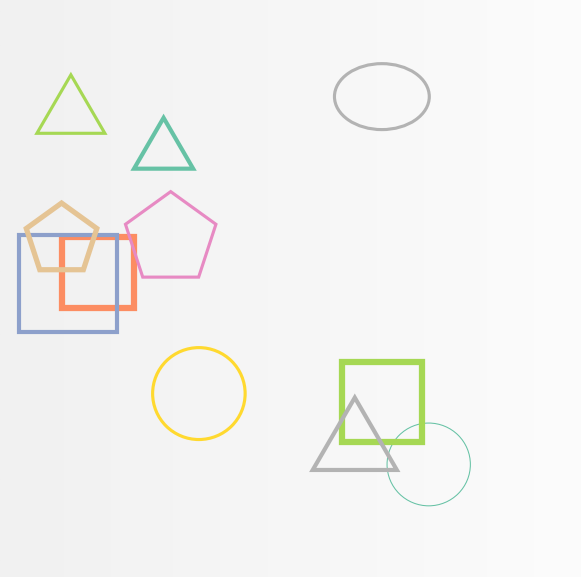[{"shape": "triangle", "thickness": 2, "radius": 0.29, "center": [0.281, 0.736]}, {"shape": "circle", "thickness": 0.5, "radius": 0.36, "center": [0.738, 0.195]}, {"shape": "square", "thickness": 3, "radius": 0.31, "center": [0.168, 0.527]}, {"shape": "square", "thickness": 2, "radius": 0.42, "center": [0.117, 0.508]}, {"shape": "pentagon", "thickness": 1.5, "radius": 0.41, "center": [0.294, 0.585]}, {"shape": "square", "thickness": 3, "radius": 0.34, "center": [0.657, 0.303]}, {"shape": "triangle", "thickness": 1.5, "radius": 0.34, "center": [0.122, 0.802]}, {"shape": "circle", "thickness": 1.5, "radius": 0.4, "center": [0.342, 0.318]}, {"shape": "pentagon", "thickness": 2.5, "radius": 0.32, "center": [0.106, 0.584]}, {"shape": "triangle", "thickness": 2, "radius": 0.42, "center": [0.61, 0.227]}, {"shape": "oval", "thickness": 1.5, "radius": 0.41, "center": [0.657, 0.832]}]